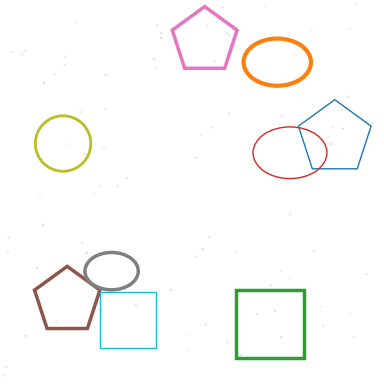[{"shape": "pentagon", "thickness": 1, "radius": 0.5, "center": [0.87, 0.642]}, {"shape": "oval", "thickness": 3, "radius": 0.44, "center": [0.72, 0.839]}, {"shape": "square", "thickness": 2.5, "radius": 0.44, "center": [0.701, 0.158]}, {"shape": "oval", "thickness": 1, "radius": 0.48, "center": [0.753, 0.603]}, {"shape": "pentagon", "thickness": 2.5, "radius": 0.45, "center": [0.175, 0.219]}, {"shape": "pentagon", "thickness": 2.5, "radius": 0.44, "center": [0.532, 0.894]}, {"shape": "oval", "thickness": 2.5, "radius": 0.35, "center": [0.29, 0.296]}, {"shape": "circle", "thickness": 2, "radius": 0.36, "center": [0.164, 0.627]}, {"shape": "square", "thickness": 1, "radius": 0.36, "center": [0.333, 0.17]}]